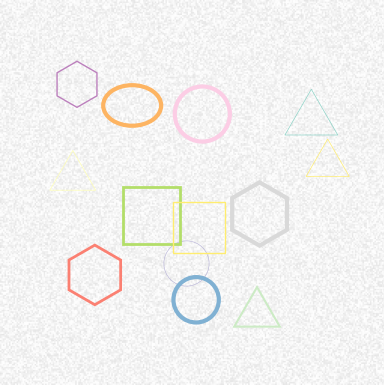[{"shape": "triangle", "thickness": 0.5, "radius": 0.4, "center": [0.809, 0.689]}, {"shape": "triangle", "thickness": 0.5, "radius": 0.34, "center": [0.189, 0.54]}, {"shape": "circle", "thickness": 0.5, "radius": 0.29, "center": [0.484, 0.316]}, {"shape": "hexagon", "thickness": 2, "radius": 0.39, "center": [0.246, 0.286]}, {"shape": "circle", "thickness": 3, "radius": 0.29, "center": [0.509, 0.221]}, {"shape": "oval", "thickness": 3, "radius": 0.38, "center": [0.343, 0.726]}, {"shape": "square", "thickness": 2, "radius": 0.37, "center": [0.393, 0.44]}, {"shape": "circle", "thickness": 3, "radius": 0.36, "center": [0.526, 0.704]}, {"shape": "hexagon", "thickness": 3, "radius": 0.41, "center": [0.674, 0.444]}, {"shape": "hexagon", "thickness": 1, "radius": 0.3, "center": [0.2, 0.781]}, {"shape": "triangle", "thickness": 1.5, "radius": 0.34, "center": [0.668, 0.186]}, {"shape": "triangle", "thickness": 0.5, "radius": 0.32, "center": [0.851, 0.574]}, {"shape": "square", "thickness": 1, "radius": 0.33, "center": [0.517, 0.409]}]